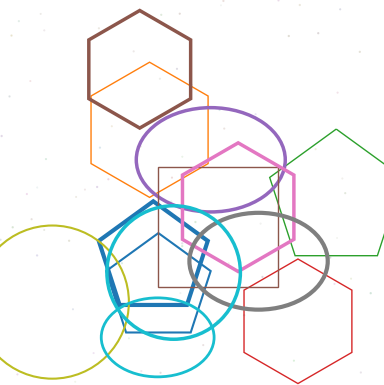[{"shape": "pentagon", "thickness": 3, "radius": 0.74, "center": [0.398, 0.328]}, {"shape": "pentagon", "thickness": 1.5, "radius": 0.71, "center": [0.411, 0.252]}, {"shape": "hexagon", "thickness": 1, "radius": 0.88, "center": [0.388, 0.663]}, {"shape": "pentagon", "thickness": 1, "radius": 0.91, "center": [0.873, 0.483]}, {"shape": "hexagon", "thickness": 1, "radius": 0.81, "center": [0.774, 0.166]}, {"shape": "oval", "thickness": 2.5, "radius": 0.97, "center": [0.547, 0.585]}, {"shape": "square", "thickness": 1, "radius": 0.78, "center": [0.567, 0.411]}, {"shape": "hexagon", "thickness": 2.5, "radius": 0.76, "center": [0.363, 0.82]}, {"shape": "hexagon", "thickness": 2.5, "radius": 0.84, "center": [0.619, 0.462]}, {"shape": "oval", "thickness": 3, "radius": 0.9, "center": [0.672, 0.321]}, {"shape": "circle", "thickness": 1.5, "radius": 0.99, "center": [0.136, 0.215]}, {"shape": "oval", "thickness": 2, "radius": 0.73, "center": [0.41, 0.124]}, {"shape": "circle", "thickness": 2.5, "radius": 0.87, "center": [0.451, 0.292]}]